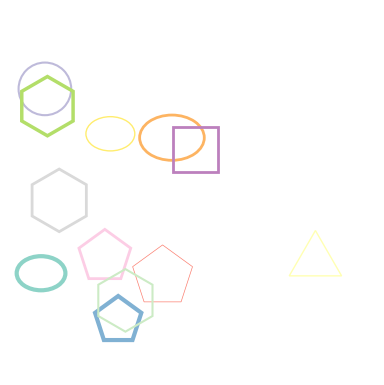[{"shape": "oval", "thickness": 3, "radius": 0.32, "center": [0.107, 0.29]}, {"shape": "triangle", "thickness": 1, "radius": 0.39, "center": [0.819, 0.323]}, {"shape": "circle", "thickness": 1.5, "radius": 0.34, "center": [0.117, 0.769]}, {"shape": "pentagon", "thickness": 0.5, "radius": 0.41, "center": [0.422, 0.282]}, {"shape": "pentagon", "thickness": 3, "radius": 0.32, "center": [0.307, 0.168]}, {"shape": "oval", "thickness": 2, "radius": 0.42, "center": [0.447, 0.642]}, {"shape": "hexagon", "thickness": 2.5, "radius": 0.38, "center": [0.123, 0.724]}, {"shape": "pentagon", "thickness": 2, "radius": 0.35, "center": [0.272, 0.334]}, {"shape": "hexagon", "thickness": 2, "radius": 0.41, "center": [0.154, 0.48]}, {"shape": "square", "thickness": 2, "radius": 0.3, "center": [0.508, 0.612]}, {"shape": "hexagon", "thickness": 1.5, "radius": 0.41, "center": [0.326, 0.22]}, {"shape": "oval", "thickness": 1, "radius": 0.32, "center": [0.287, 0.653]}]